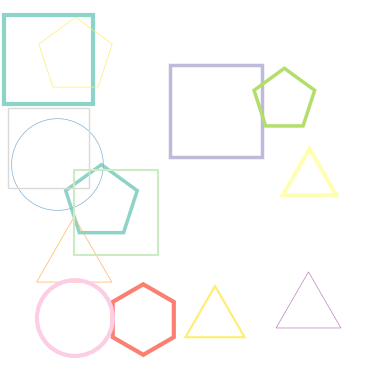[{"shape": "pentagon", "thickness": 2.5, "radius": 0.49, "center": [0.264, 0.475]}, {"shape": "square", "thickness": 3, "radius": 0.57, "center": [0.126, 0.846]}, {"shape": "triangle", "thickness": 3, "radius": 0.4, "center": [0.804, 0.533]}, {"shape": "square", "thickness": 2.5, "radius": 0.6, "center": [0.561, 0.713]}, {"shape": "hexagon", "thickness": 3, "radius": 0.46, "center": [0.372, 0.17]}, {"shape": "circle", "thickness": 0.5, "radius": 0.6, "center": [0.149, 0.573]}, {"shape": "triangle", "thickness": 0.5, "radius": 0.56, "center": [0.193, 0.324]}, {"shape": "pentagon", "thickness": 2.5, "radius": 0.41, "center": [0.739, 0.74]}, {"shape": "circle", "thickness": 3, "radius": 0.49, "center": [0.194, 0.174]}, {"shape": "square", "thickness": 1, "radius": 0.52, "center": [0.126, 0.615]}, {"shape": "triangle", "thickness": 0.5, "radius": 0.49, "center": [0.801, 0.197]}, {"shape": "square", "thickness": 1.5, "radius": 0.55, "center": [0.301, 0.448]}, {"shape": "triangle", "thickness": 1.5, "radius": 0.44, "center": [0.559, 0.168]}, {"shape": "pentagon", "thickness": 0.5, "radius": 0.5, "center": [0.196, 0.855]}]